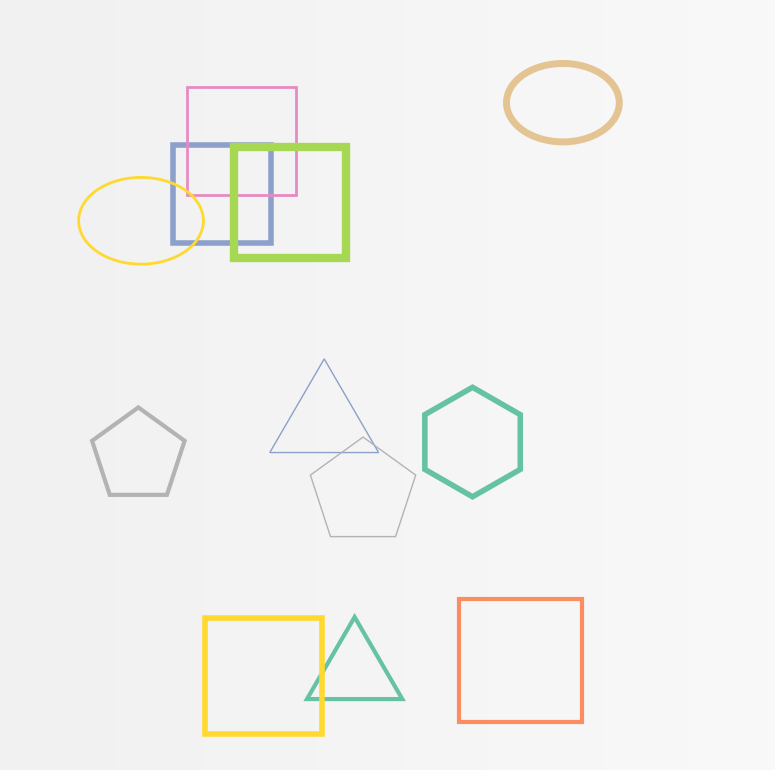[{"shape": "hexagon", "thickness": 2, "radius": 0.36, "center": [0.61, 0.426]}, {"shape": "triangle", "thickness": 1.5, "radius": 0.36, "center": [0.458, 0.128]}, {"shape": "square", "thickness": 1.5, "radius": 0.4, "center": [0.672, 0.142]}, {"shape": "square", "thickness": 2, "radius": 0.32, "center": [0.287, 0.748]}, {"shape": "triangle", "thickness": 0.5, "radius": 0.41, "center": [0.418, 0.453]}, {"shape": "square", "thickness": 1, "radius": 0.35, "center": [0.311, 0.817]}, {"shape": "square", "thickness": 3, "radius": 0.36, "center": [0.374, 0.737]}, {"shape": "square", "thickness": 2, "radius": 0.38, "center": [0.34, 0.122]}, {"shape": "oval", "thickness": 1, "radius": 0.4, "center": [0.182, 0.713]}, {"shape": "oval", "thickness": 2.5, "radius": 0.36, "center": [0.726, 0.867]}, {"shape": "pentagon", "thickness": 0.5, "radius": 0.36, "center": [0.468, 0.361]}, {"shape": "pentagon", "thickness": 1.5, "radius": 0.31, "center": [0.179, 0.408]}]